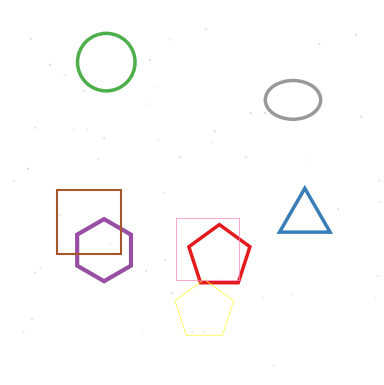[{"shape": "pentagon", "thickness": 2.5, "radius": 0.42, "center": [0.57, 0.333]}, {"shape": "triangle", "thickness": 2.5, "radius": 0.38, "center": [0.792, 0.435]}, {"shape": "circle", "thickness": 2.5, "radius": 0.37, "center": [0.276, 0.839]}, {"shape": "hexagon", "thickness": 3, "radius": 0.4, "center": [0.27, 0.35]}, {"shape": "pentagon", "thickness": 0.5, "radius": 0.4, "center": [0.531, 0.194]}, {"shape": "square", "thickness": 1.5, "radius": 0.42, "center": [0.232, 0.423]}, {"shape": "square", "thickness": 0.5, "radius": 0.4, "center": [0.539, 0.354]}, {"shape": "oval", "thickness": 2.5, "radius": 0.36, "center": [0.761, 0.741]}]